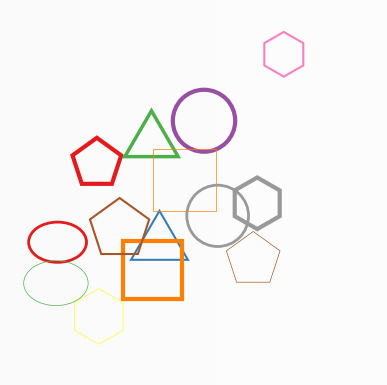[{"shape": "oval", "thickness": 2, "radius": 0.37, "center": [0.149, 0.371]}, {"shape": "pentagon", "thickness": 3, "radius": 0.33, "center": [0.25, 0.576]}, {"shape": "triangle", "thickness": 1.5, "radius": 0.42, "center": [0.412, 0.368]}, {"shape": "triangle", "thickness": 2.5, "radius": 0.4, "center": [0.391, 0.633]}, {"shape": "oval", "thickness": 0.5, "radius": 0.42, "center": [0.144, 0.264]}, {"shape": "circle", "thickness": 3, "radius": 0.4, "center": [0.526, 0.686]}, {"shape": "square", "thickness": 0.5, "radius": 0.41, "center": [0.476, 0.533]}, {"shape": "square", "thickness": 3, "radius": 0.38, "center": [0.394, 0.298]}, {"shape": "hexagon", "thickness": 0.5, "radius": 0.36, "center": [0.255, 0.178]}, {"shape": "pentagon", "thickness": 1.5, "radius": 0.4, "center": [0.309, 0.405]}, {"shape": "pentagon", "thickness": 0.5, "radius": 0.36, "center": [0.653, 0.326]}, {"shape": "hexagon", "thickness": 1.5, "radius": 0.29, "center": [0.732, 0.859]}, {"shape": "hexagon", "thickness": 3, "radius": 0.34, "center": [0.664, 0.472]}, {"shape": "circle", "thickness": 2, "radius": 0.4, "center": [0.562, 0.439]}]